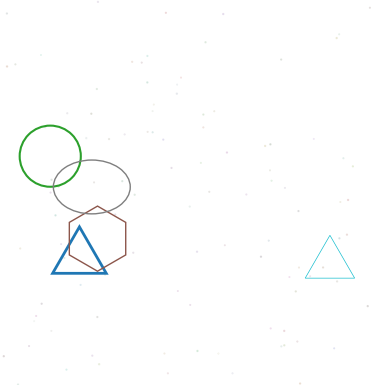[{"shape": "triangle", "thickness": 2, "radius": 0.4, "center": [0.206, 0.33]}, {"shape": "circle", "thickness": 1.5, "radius": 0.4, "center": [0.131, 0.594]}, {"shape": "hexagon", "thickness": 1, "radius": 0.42, "center": [0.253, 0.38]}, {"shape": "oval", "thickness": 1, "radius": 0.5, "center": [0.238, 0.514]}, {"shape": "triangle", "thickness": 0.5, "radius": 0.37, "center": [0.857, 0.315]}]